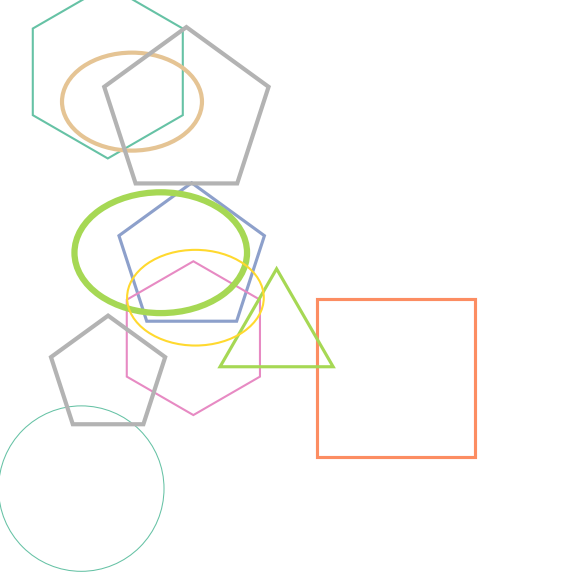[{"shape": "circle", "thickness": 0.5, "radius": 0.72, "center": [0.141, 0.153]}, {"shape": "hexagon", "thickness": 1, "radius": 0.75, "center": [0.187, 0.875]}, {"shape": "square", "thickness": 1.5, "radius": 0.68, "center": [0.686, 0.344]}, {"shape": "pentagon", "thickness": 1.5, "radius": 0.66, "center": [0.332, 0.55]}, {"shape": "hexagon", "thickness": 1, "radius": 0.67, "center": [0.335, 0.414]}, {"shape": "triangle", "thickness": 1.5, "radius": 0.57, "center": [0.479, 0.421]}, {"shape": "oval", "thickness": 3, "radius": 0.75, "center": [0.278, 0.562]}, {"shape": "oval", "thickness": 1, "radius": 0.59, "center": [0.338, 0.484]}, {"shape": "oval", "thickness": 2, "radius": 0.61, "center": [0.229, 0.823]}, {"shape": "pentagon", "thickness": 2, "radius": 0.52, "center": [0.187, 0.349]}, {"shape": "pentagon", "thickness": 2, "radius": 0.75, "center": [0.323, 0.803]}]